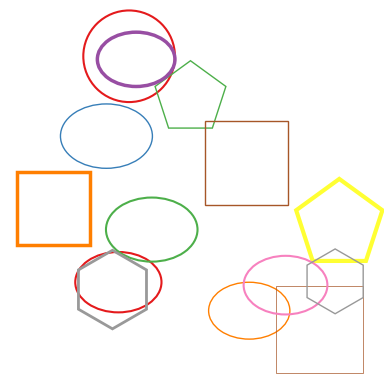[{"shape": "circle", "thickness": 1.5, "radius": 0.59, "center": [0.335, 0.854]}, {"shape": "oval", "thickness": 1.5, "radius": 0.56, "center": [0.307, 0.267]}, {"shape": "oval", "thickness": 1, "radius": 0.6, "center": [0.276, 0.646]}, {"shape": "pentagon", "thickness": 1, "radius": 0.48, "center": [0.495, 0.746]}, {"shape": "oval", "thickness": 1.5, "radius": 0.59, "center": [0.394, 0.404]}, {"shape": "oval", "thickness": 2.5, "radius": 0.5, "center": [0.354, 0.846]}, {"shape": "oval", "thickness": 1, "radius": 0.53, "center": [0.647, 0.193]}, {"shape": "square", "thickness": 2.5, "radius": 0.47, "center": [0.138, 0.458]}, {"shape": "pentagon", "thickness": 3, "radius": 0.59, "center": [0.881, 0.417]}, {"shape": "square", "thickness": 0.5, "radius": 0.56, "center": [0.83, 0.145]}, {"shape": "square", "thickness": 1, "radius": 0.54, "center": [0.64, 0.576]}, {"shape": "oval", "thickness": 1.5, "radius": 0.54, "center": [0.742, 0.259]}, {"shape": "hexagon", "thickness": 2, "radius": 0.51, "center": [0.292, 0.248]}, {"shape": "hexagon", "thickness": 1, "radius": 0.42, "center": [0.87, 0.269]}]